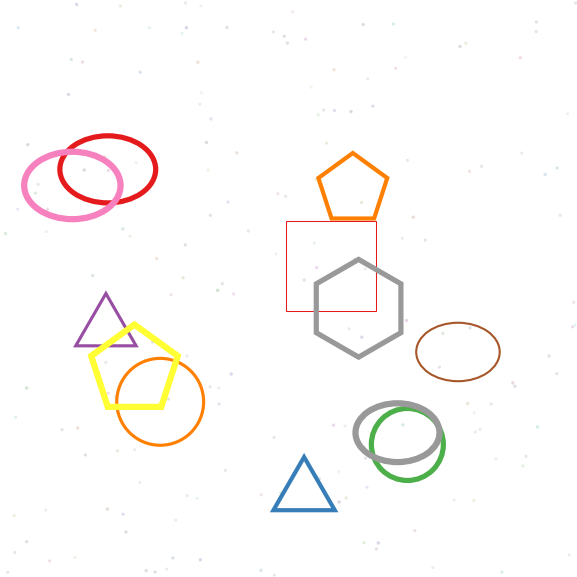[{"shape": "square", "thickness": 0.5, "radius": 0.39, "center": [0.573, 0.539]}, {"shape": "oval", "thickness": 2.5, "radius": 0.41, "center": [0.187, 0.706]}, {"shape": "triangle", "thickness": 2, "radius": 0.31, "center": [0.527, 0.146]}, {"shape": "circle", "thickness": 2.5, "radius": 0.31, "center": [0.705, 0.23]}, {"shape": "triangle", "thickness": 1.5, "radius": 0.3, "center": [0.183, 0.431]}, {"shape": "pentagon", "thickness": 2, "radius": 0.31, "center": [0.611, 0.671]}, {"shape": "circle", "thickness": 1.5, "radius": 0.38, "center": [0.277, 0.303]}, {"shape": "pentagon", "thickness": 3, "radius": 0.39, "center": [0.233, 0.358]}, {"shape": "oval", "thickness": 1, "radius": 0.36, "center": [0.793, 0.39]}, {"shape": "oval", "thickness": 3, "radius": 0.42, "center": [0.125, 0.678]}, {"shape": "hexagon", "thickness": 2.5, "radius": 0.42, "center": [0.621, 0.465]}, {"shape": "oval", "thickness": 3, "radius": 0.36, "center": [0.688, 0.25]}]